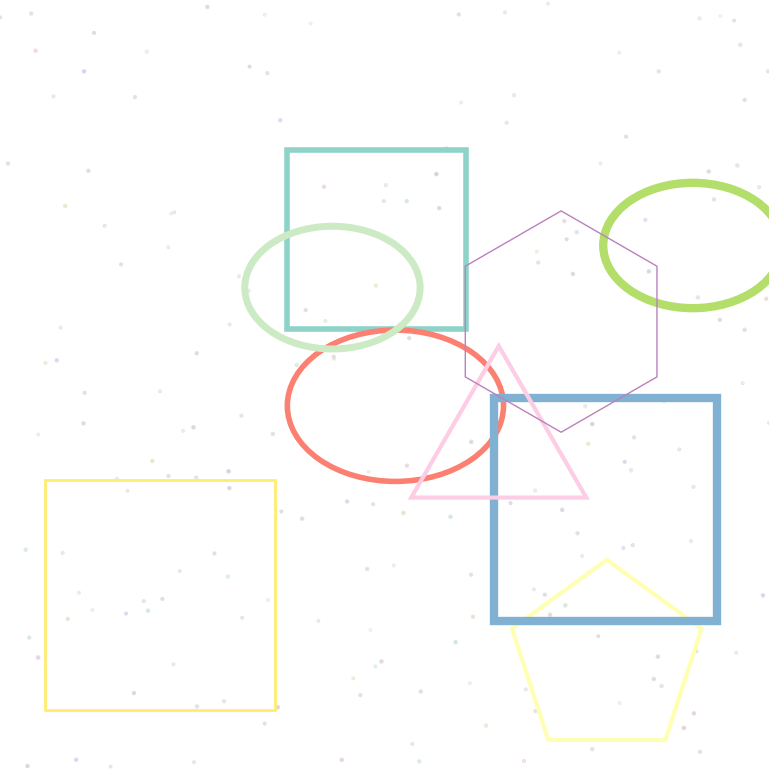[{"shape": "square", "thickness": 2, "radius": 0.58, "center": [0.489, 0.688]}, {"shape": "pentagon", "thickness": 1.5, "radius": 0.65, "center": [0.788, 0.144]}, {"shape": "oval", "thickness": 2, "radius": 0.7, "center": [0.514, 0.473]}, {"shape": "square", "thickness": 3, "radius": 0.72, "center": [0.787, 0.339]}, {"shape": "oval", "thickness": 3, "radius": 0.58, "center": [0.9, 0.681]}, {"shape": "triangle", "thickness": 1.5, "radius": 0.66, "center": [0.648, 0.419]}, {"shape": "hexagon", "thickness": 0.5, "radius": 0.72, "center": [0.729, 0.582]}, {"shape": "oval", "thickness": 2.5, "radius": 0.57, "center": [0.432, 0.626]}, {"shape": "square", "thickness": 1, "radius": 0.75, "center": [0.207, 0.227]}]